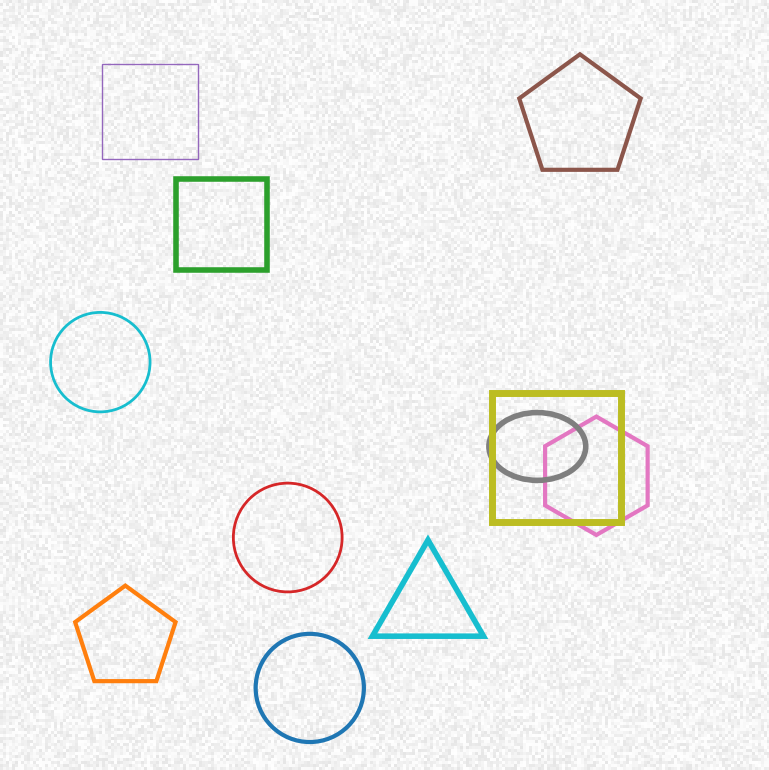[{"shape": "circle", "thickness": 1.5, "radius": 0.35, "center": [0.402, 0.107]}, {"shape": "pentagon", "thickness": 1.5, "radius": 0.34, "center": [0.163, 0.171]}, {"shape": "square", "thickness": 2, "radius": 0.3, "center": [0.288, 0.709]}, {"shape": "circle", "thickness": 1, "radius": 0.35, "center": [0.374, 0.302]}, {"shape": "square", "thickness": 0.5, "radius": 0.31, "center": [0.195, 0.855]}, {"shape": "pentagon", "thickness": 1.5, "radius": 0.41, "center": [0.753, 0.847]}, {"shape": "hexagon", "thickness": 1.5, "radius": 0.38, "center": [0.775, 0.382]}, {"shape": "oval", "thickness": 2, "radius": 0.31, "center": [0.698, 0.42]}, {"shape": "square", "thickness": 2.5, "radius": 0.42, "center": [0.723, 0.406]}, {"shape": "triangle", "thickness": 2, "radius": 0.42, "center": [0.556, 0.215]}, {"shape": "circle", "thickness": 1, "radius": 0.32, "center": [0.13, 0.53]}]